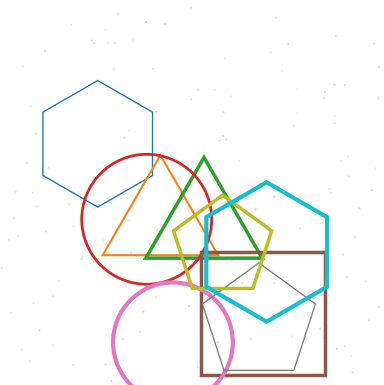[{"shape": "hexagon", "thickness": 1, "radius": 0.82, "center": [0.254, 0.626]}, {"shape": "triangle", "thickness": 1.5, "radius": 0.87, "center": [0.417, 0.424]}, {"shape": "triangle", "thickness": 2.5, "radius": 0.87, "center": [0.53, 0.417]}, {"shape": "circle", "thickness": 2, "radius": 0.84, "center": [0.381, 0.43]}, {"shape": "square", "thickness": 2.5, "radius": 0.8, "center": [0.684, 0.186]}, {"shape": "circle", "thickness": 3, "radius": 0.78, "center": [0.449, 0.111]}, {"shape": "pentagon", "thickness": 1, "radius": 0.77, "center": [0.672, 0.163]}, {"shape": "pentagon", "thickness": 2.5, "radius": 0.67, "center": [0.578, 0.359]}, {"shape": "hexagon", "thickness": 3, "radius": 0.91, "center": [0.693, 0.346]}]